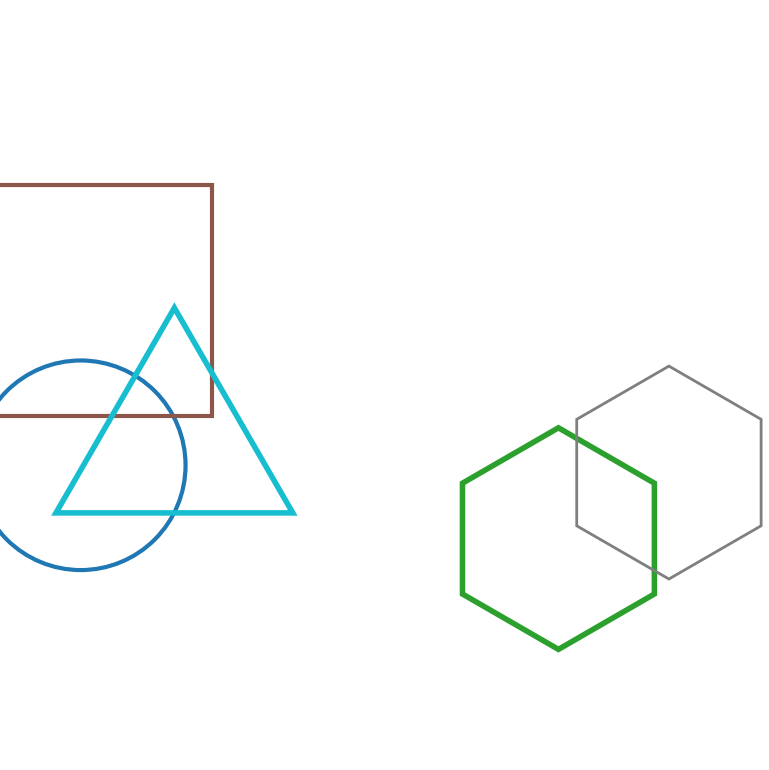[{"shape": "circle", "thickness": 1.5, "radius": 0.68, "center": [0.105, 0.396]}, {"shape": "hexagon", "thickness": 2, "radius": 0.72, "center": [0.725, 0.301]}, {"shape": "square", "thickness": 1.5, "radius": 0.75, "center": [0.125, 0.61]}, {"shape": "hexagon", "thickness": 1, "radius": 0.69, "center": [0.869, 0.386]}, {"shape": "triangle", "thickness": 2, "radius": 0.89, "center": [0.226, 0.423]}]